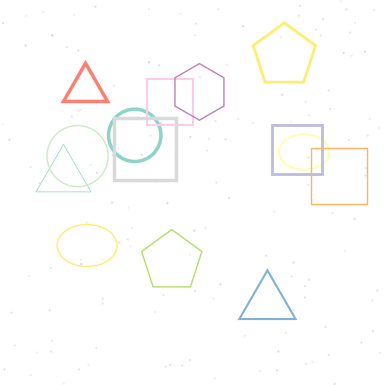[{"shape": "triangle", "thickness": 0.5, "radius": 0.41, "center": [0.165, 0.543]}, {"shape": "circle", "thickness": 2.5, "radius": 0.34, "center": [0.35, 0.649]}, {"shape": "oval", "thickness": 1.5, "radius": 0.33, "center": [0.79, 0.605]}, {"shape": "square", "thickness": 2, "radius": 0.32, "center": [0.771, 0.611]}, {"shape": "triangle", "thickness": 2.5, "radius": 0.33, "center": [0.222, 0.77]}, {"shape": "triangle", "thickness": 1.5, "radius": 0.42, "center": [0.695, 0.214]}, {"shape": "square", "thickness": 1, "radius": 0.36, "center": [0.88, 0.542]}, {"shape": "pentagon", "thickness": 1, "radius": 0.41, "center": [0.446, 0.321]}, {"shape": "square", "thickness": 1.5, "radius": 0.3, "center": [0.442, 0.736]}, {"shape": "square", "thickness": 2.5, "radius": 0.4, "center": [0.377, 0.613]}, {"shape": "hexagon", "thickness": 1, "radius": 0.37, "center": [0.518, 0.761]}, {"shape": "circle", "thickness": 1, "radius": 0.4, "center": [0.201, 0.595]}, {"shape": "oval", "thickness": 1, "radius": 0.39, "center": [0.226, 0.362]}, {"shape": "pentagon", "thickness": 2, "radius": 0.43, "center": [0.739, 0.855]}]